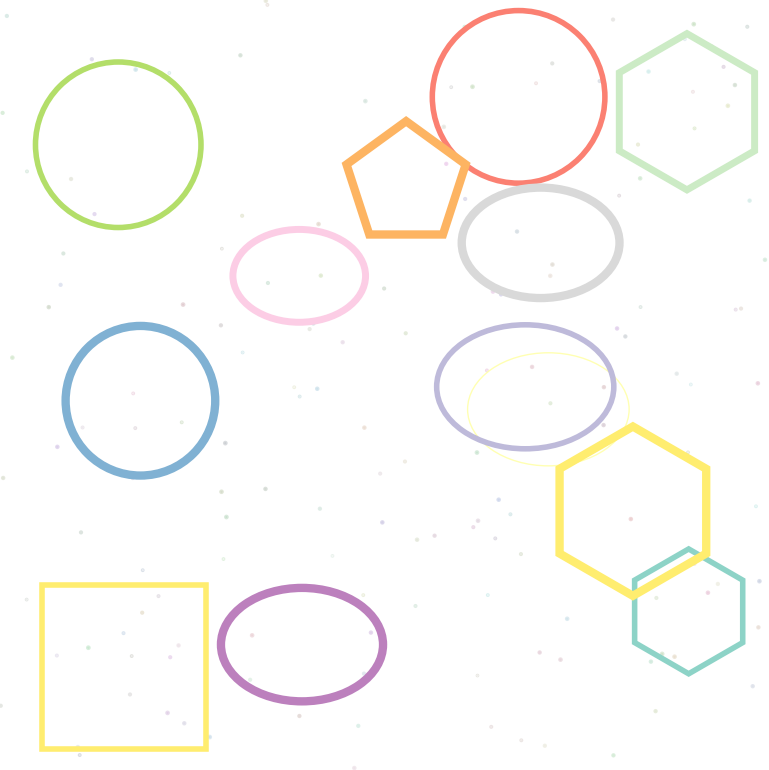[{"shape": "hexagon", "thickness": 2, "radius": 0.41, "center": [0.894, 0.206]}, {"shape": "oval", "thickness": 0.5, "radius": 0.52, "center": [0.712, 0.468]}, {"shape": "oval", "thickness": 2, "radius": 0.58, "center": [0.682, 0.498]}, {"shape": "circle", "thickness": 2, "radius": 0.56, "center": [0.674, 0.874]}, {"shape": "circle", "thickness": 3, "radius": 0.49, "center": [0.182, 0.48]}, {"shape": "pentagon", "thickness": 3, "radius": 0.41, "center": [0.527, 0.761]}, {"shape": "circle", "thickness": 2, "radius": 0.54, "center": [0.154, 0.812]}, {"shape": "oval", "thickness": 2.5, "radius": 0.43, "center": [0.389, 0.642]}, {"shape": "oval", "thickness": 3, "radius": 0.51, "center": [0.702, 0.685]}, {"shape": "oval", "thickness": 3, "radius": 0.53, "center": [0.392, 0.163]}, {"shape": "hexagon", "thickness": 2.5, "radius": 0.51, "center": [0.892, 0.855]}, {"shape": "square", "thickness": 2, "radius": 0.53, "center": [0.161, 0.133]}, {"shape": "hexagon", "thickness": 3, "radius": 0.55, "center": [0.822, 0.336]}]